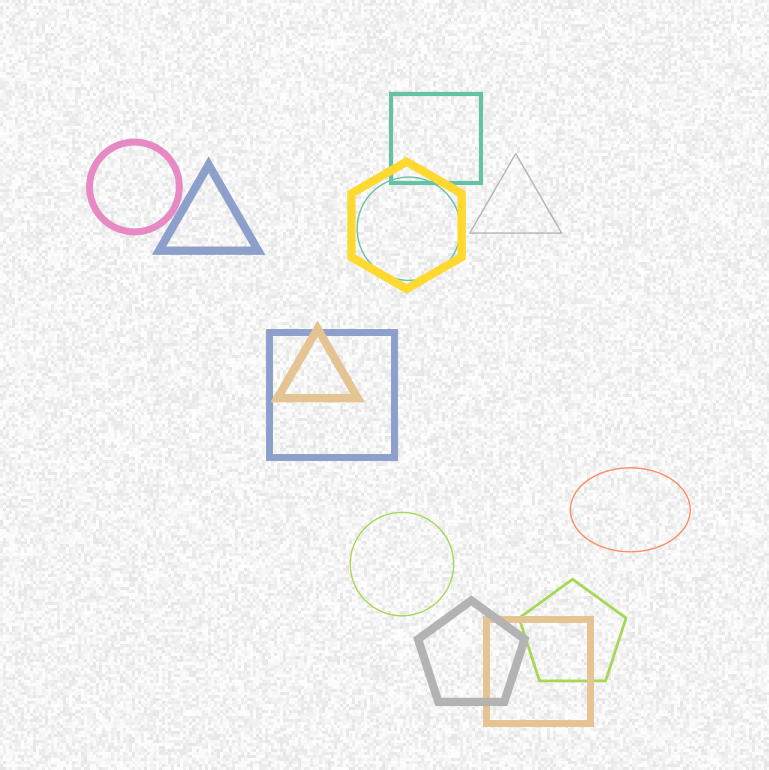[{"shape": "square", "thickness": 1.5, "radius": 0.29, "center": [0.566, 0.82]}, {"shape": "circle", "thickness": 0.5, "radius": 0.34, "center": [0.531, 0.703]}, {"shape": "oval", "thickness": 0.5, "radius": 0.39, "center": [0.819, 0.338]}, {"shape": "triangle", "thickness": 3, "radius": 0.37, "center": [0.271, 0.712]}, {"shape": "square", "thickness": 2.5, "radius": 0.41, "center": [0.43, 0.487]}, {"shape": "circle", "thickness": 2.5, "radius": 0.29, "center": [0.175, 0.757]}, {"shape": "pentagon", "thickness": 1, "radius": 0.37, "center": [0.744, 0.175]}, {"shape": "circle", "thickness": 0.5, "radius": 0.34, "center": [0.522, 0.267]}, {"shape": "hexagon", "thickness": 3, "radius": 0.41, "center": [0.528, 0.707]}, {"shape": "square", "thickness": 2.5, "radius": 0.34, "center": [0.699, 0.129]}, {"shape": "triangle", "thickness": 3, "radius": 0.3, "center": [0.412, 0.513]}, {"shape": "triangle", "thickness": 0.5, "radius": 0.34, "center": [0.67, 0.732]}, {"shape": "pentagon", "thickness": 3, "radius": 0.36, "center": [0.612, 0.147]}]